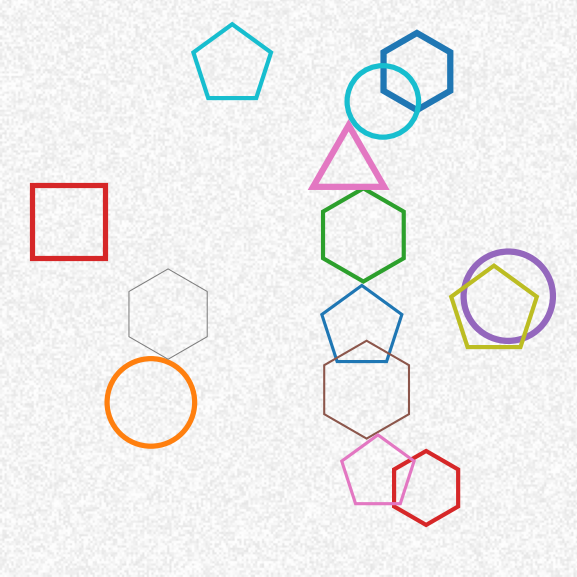[{"shape": "hexagon", "thickness": 3, "radius": 0.33, "center": [0.722, 0.875]}, {"shape": "pentagon", "thickness": 1.5, "radius": 0.36, "center": [0.627, 0.432]}, {"shape": "circle", "thickness": 2.5, "radius": 0.38, "center": [0.261, 0.302]}, {"shape": "hexagon", "thickness": 2, "radius": 0.4, "center": [0.629, 0.592]}, {"shape": "hexagon", "thickness": 2, "radius": 0.32, "center": [0.738, 0.154]}, {"shape": "square", "thickness": 2.5, "radius": 0.32, "center": [0.119, 0.615]}, {"shape": "circle", "thickness": 3, "radius": 0.39, "center": [0.88, 0.486]}, {"shape": "hexagon", "thickness": 1, "radius": 0.42, "center": [0.635, 0.324]}, {"shape": "triangle", "thickness": 3, "radius": 0.36, "center": [0.604, 0.711]}, {"shape": "pentagon", "thickness": 1.5, "radius": 0.33, "center": [0.654, 0.18]}, {"shape": "hexagon", "thickness": 0.5, "radius": 0.39, "center": [0.291, 0.455]}, {"shape": "pentagon", "thickness": 2, "radius": 0.39, "center": [0.855, 0.461]}, {"shape": "pentagon", "thickness": 2, "radius": 0.35, "center": [0.402, 0.886]}, {"shape": "circle", "thickness": 2.5, "radius": 0.31, "center": [0.663, 0.823]}]